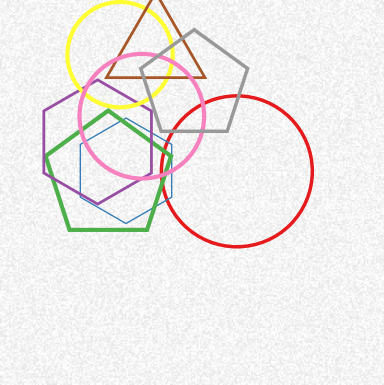[{"shape": "circle", "thickness": 2.5, "radius": 0.98, "center": [0.615, 0.555]}, {"shape": "hexagon", "thickness": 1, "radius": 0.69, "center": [0.327, 0.556]}, {"shape": "pentagon", "thickness": 3, "radius": 0.86, "center": [0.281, 0.541]}, {"shape": "hexagon", "thickness": 2, "radius": 0.81, "center": [0.254, 0.631]}, {"shape": "circle", "thickness": 3, "radius": 0.68, "center": [0.312, 0.858]}, {"shape": "triangle", "thickness": 2, "radius": 0.74, "center": [0.404, 0.872]}, {"shape": "circle", "thickness": 3, "radius": 0.81, "center": [0.368, 0.698]}, {"shape": "pentagon", "thickness": 2.5, "radius": 0.73, "center": [0.504, 0.777]}]